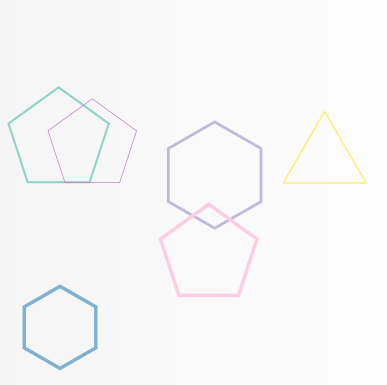[{"shape": "pentagon", "thickness": 1.5, "radius": 0.68, "center": [0.151, 0.637]}, {"shape": "hexagon", "thickness": 2, "radius": 0.69, "center": [0.554, 0.545]}, {"shape": "hexagon", "thickness": 2.5, "radius": 0.53, "center": [0.155, 0.15]}, {"shape": "pentagon", "thickness": 2.5, "radius": 0.65, "center": [0.539, 0.339]}, {"shape": "pentagon", "thickness": 0.5, "radius": 0.6, "center": [0.238, 0.623]}, {"shape": "triangle", "thickness": 1, "radius": 0.62, "center": [0.838, 0.587]}]